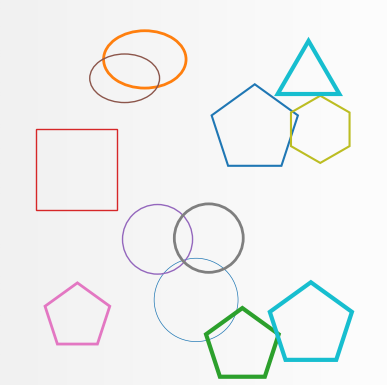[{"shape": "pentagon", "thickness": 1.5, "radius": 0.59, "center": [0.657, 0.664]}, {"shape": "circle", "thickness": 0.5, "radius": 0.54, "center": [0.506, 0.221]}, {"shape": "oval", "thickness": 2, "radius": 0.53, "center": [0.374, 0.846]}, {"shape": "pentagon", "thickness": 3, "radius": 0.49, "center": [0.625, 0.101]}, {"shape": "square", "thickness": 1, "radius": 0.53, "center": [0.198, 0.559]}, {"shape": "circle", "thickness": 1, "radius": 0.45, "center": [0.407, 0.378]}, {"shape": "oval", "thickness": 1, "radius": 0.45, "center": [0.322, 0.797]}, {"shape": "pentagon", "thickness": 2, "radius": 0.44, "center": [0.2, 0.177]}, {"shape": "circle", "thickness": 2, "radius": 0.44, "center": [0.539, 0.382]}, {"shape": "hexagon", "thickness": 1.5, "radius": 0.44, "center": [0.826, 0.664]}, {"shape": "triangle", "thickness": 3, "radius": 0.46, "center": [0.796, 0.802]}, {"shape": "pentagon", "thickness": 3, "radius": 0.56, "center": [0.802, 0.155]}]